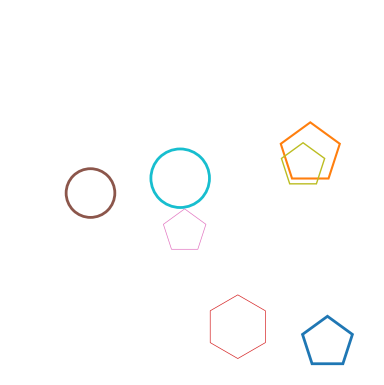[{"shape": "pentagon", "thickness": 2, "radius": 0.34, "center": [0.851, 0.11]}, {"shape": "pentagon", "thickness": 1.5, "radius": 0.4, "center": [0.806, 0.602]}, {"shape": "hexagon", "thickness": 0.5, "radius": 0.41, "center": [0.618, 0.151]}, {"shape": "circle", "thickness": 2, "radius": 0.32, "center": [0.235, 0.499]}, {"shape": "pentagon", "thickness": 0.5, "radius": 0.29, "center": [0.48, 0.399]}, {"shape": "pentagon", "thickness": 1, "radius": 0.29, "center": [0.787, 0.57]}, {"shape": "circle", "thickness": 2, "radius": 0.38, "center": [0.468, 0.537]}]